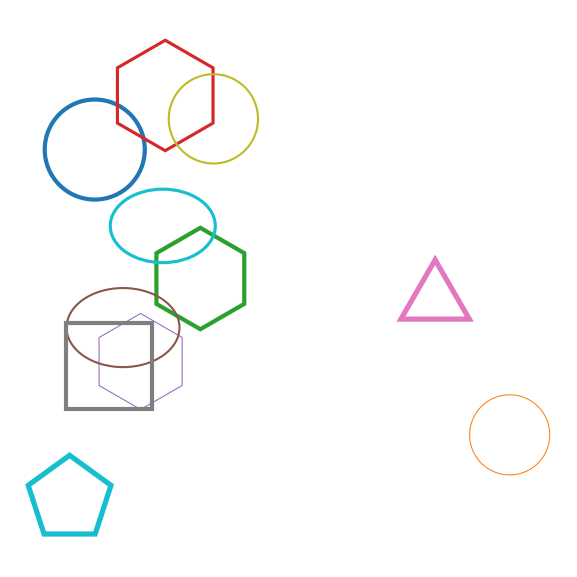[{"shape": "circle", "thickness": 2, "radius": 0.43, "center": [0.164, 0.74]}, {"shape": "circle", "thickness": 0.5, "radius": 0.35, "center": [0.883, 0.246]}, {"shape": "hexagon", "thickness": 2, "radius": 0.44, "center": [0.347, 0.517]}, {"shape": "hexagon", "thickness": 1.5, "radius": 0.48, "center": [0.286, 0.834]}, {"shape": "hexagon", "thickness": 0.5, "radius": 0.42, "center": [0.243, 0.373]}, {"shape": "oval", "thickness": 1, "radius": 0.49, "center": [0.213, 0.432]}, {"shape": "triangle", "thickness": 2.5, "radius": 0.34, "center": [0.753, 0.481]}, {"shape": "square", "thickness": 2, "radius": 0.37, "center": [0.189, 0.365]}, {"shape": "circle", "thickness": 1, "radius": 0.39, "center": [0.369, 0.793]}, {"shape": "pentagon", "thickness": 2.5, "radius": 0.38, "center": [0.121, 0.135]}, {"shape": "oval", "thickness": 1.5, "radius": 0.45, "center": [0.282, 0.608]}]